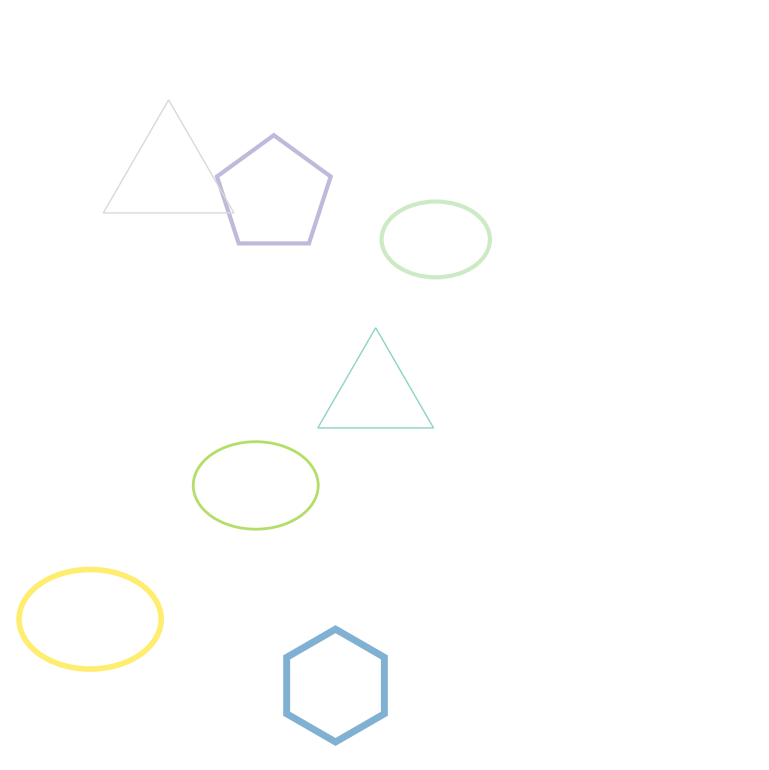[{"shape": "triangle", "thickness": 0.5, "radius": 0.43, "center": [0.488, 0.488]}, {"shape": "pentagon", "thickness": 1.5, "radius": 0.39, "center": [0.356, 0.747]}, {"shape": "hexagon", "thickness": 2.5, "radius": 0.37, "center": [0.436, 0.11]}, {"shape": "oval", "thickness": 1, "radius": 0.41, "center": [0.332, 0.37]}, {"shape": "triangle", "thickness": 0.5, "radius": 0.49, "center": [0.219, 0.772]}, {"shape": "oval", "thickness": 1.5, "radius": 0.35, "center": [0.566, 0.689]}, {"shape": "oval", "thickness": 2, "radius": 0.46, "center": [0.117, 0.196]}]